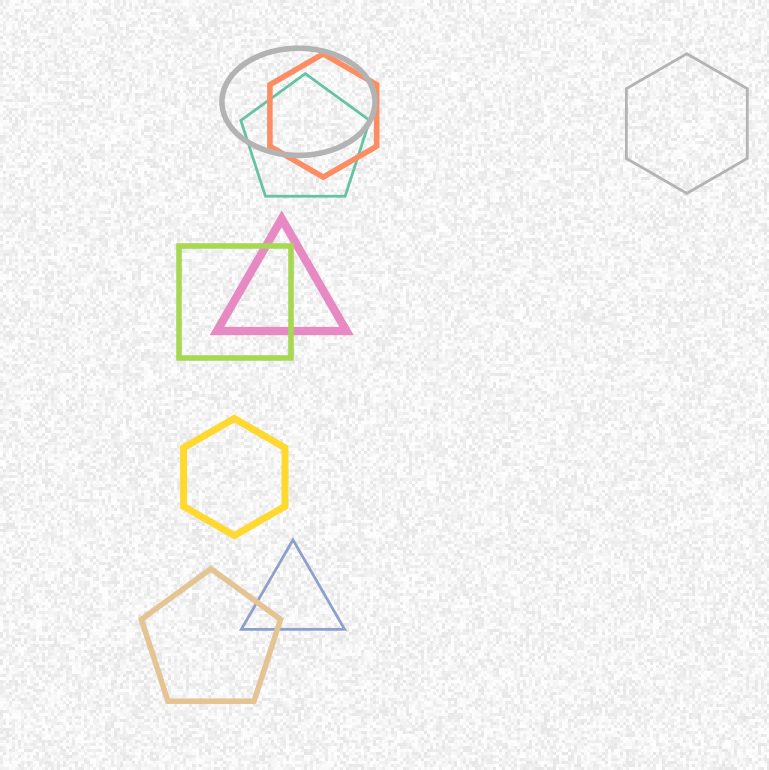[{"shape": "pentagon", "thickness": 1, "radius": 0.44, "center": [0.396, 0.816]}, {"shape": "hexagon", "thickness": 2, "radius": 0.4, "center": [0.42, 0.85]}, {"shape": "triangle", "thickness": 1, "radius": 0.39, "center": [0.38, 0.221]}, {"shape": "triangle", "thickness": 3, "radius": 0.49, "center": [0.366, 0.619]}, {"shape": "square", "thickness": 2, "radius": 0.36, "center": [0.305, 0.608]}, {"shape": "hexagon", "thickness": 2.5, "radius": 0.38, "center": [0.304, 0.38]}, {"shape": "pentagon", "thickness": 2, "radius": 0.48, "center": [0.274, 0.166]}, {"shape": "hexagon", "thickness": 1, "radius": 0.45, "center": [0.892, 0.84]}, {"shape": "oval", "thickness": 2, "radius": 0.5, "center": [0.388, 0.868]}]